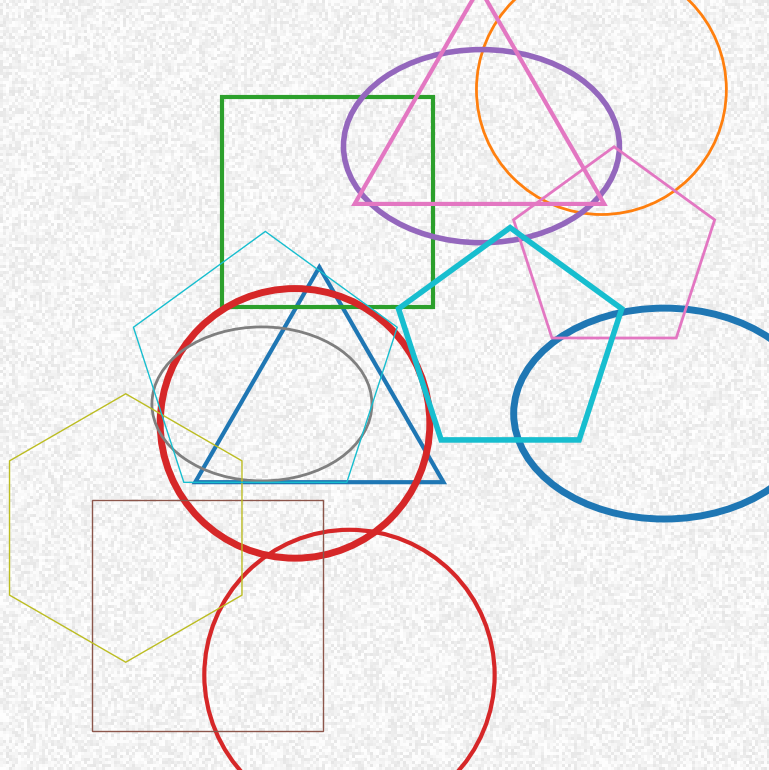[{"shape": "triangle", "thickness": 1.5, "radius": 0.93, "center": [0.415, 0.467]}, {"shape": "oval", "thickness": 2.5, "radius": 0.98, "center": [0.863, 0.463]}, {"shape": "circle", "thickness": 1, "radius": 0.81, "center": [0.781, 0.884]}, {"shape": "square", "thickness": 1.5, "radius": 0.68, "center": [0.426, 0.738]}, {"shape": "circle", "thickness": 2.5, "radius": 0.88, "center": [0.383, 0.45]}, {"shape": "circle", "thickness": 1.5, "radius": 0.94, "center": [0.454, 0.123]}, {"shape": "oval", "thickness": 2, "radius": 0.9, "center": [0.625, 0.81]}, {"shape": "square", "thickness": 0.5, "radius": 0.75, "center": [0.27, 0.201]}, {"shape": "pentagon", "thickness": 1, "radius": 0.69, "center": [0.798, 0.672]}, {"shape": "triangle", "thickness": 1.5, "radius": 0.94, "center": [0.623, 0.829]}, {"shape": "oval", "thickness": 1, "radius": 0.71, "center": [0.34, 0.475]}, {"shape": "hexagon", "thickness": 0.5, "radius": 0.87, "center": [0.163, 0.314]}, {"shape": "pentagon", "thickness": 2, "radius": 0.76, "center": [0.663, 0.552]}, {"shape": "pentagon", "thickness": 0.5, "radius": 0.9, "center": [0.345, 0.519]}]